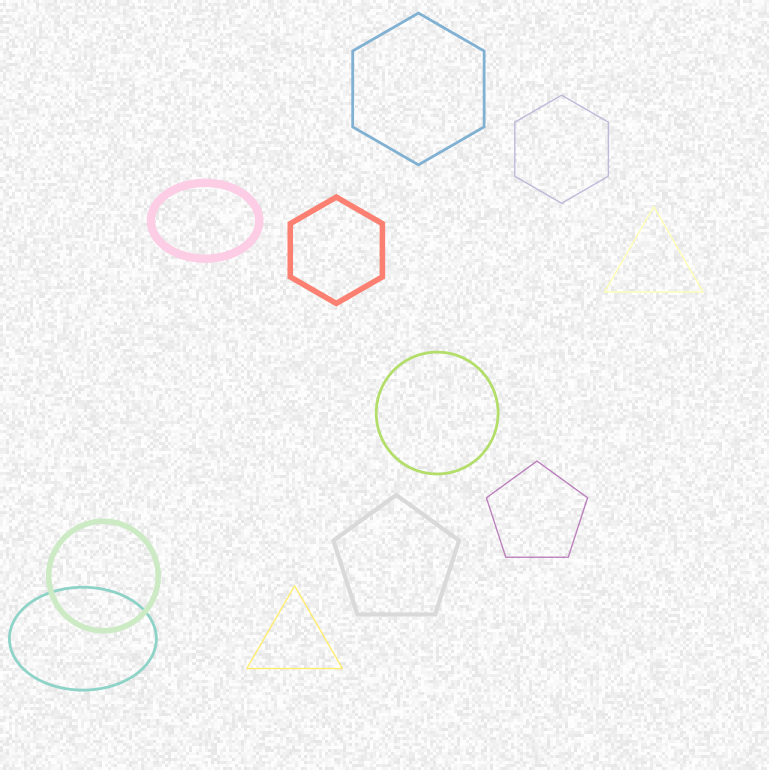[{"shape": "oval", "thickness": 1, "radius": 0.48, "center": [0.108, 0.171]}, {"shape": "triangle", "thickness": 0.5, "radius": 0.37, "center": [0.849, 0.658]}, {"shape": "hexagon", "thickness": 0.5, "radius": 0.35, "center": [0.729, 0.806]}, {"shape": "hexagon", "thickness": 2, "radius": 0.35, "center": [0.437, 0.675]}, {"shape": "hexagon", "thickness": 1, "radius": 0.49, "center": [0.543, 0.884]}, {"shape": "circle", "thickness": 1, "radius": 0.4, "center": [0.568, 0.464]}, {"shape": "oval", "thickness": 3, "radius": 0.35, "center": [0.266, 0.713]}, {"shape": "pentagon", "thickness": 1.5, "radius": 0.43, "center": [0.515, 0.271]}, {"shape": "pentagon", "thickness": 0.5, "radius": 0.35, "center": [0.697, 0.332]}, {"shape": "circle", "thickness": 2, "radius": 0.36, "center": [0.134, 0.252]}, {"shape": "triangle", "thickness": 0.5, "radius": 0.36, "center": [0.383, 0.168]}]